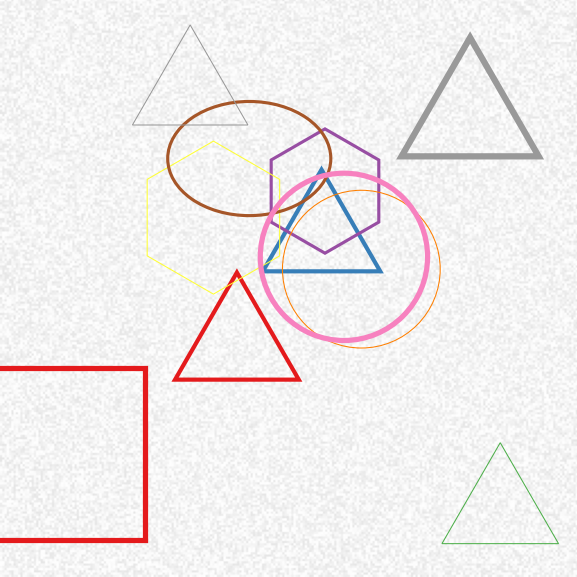[{"shape": "triangle", "thickness": 2, "radius": 0.62, "center": [0.41, 0.404]}, {"shape": "square", "thickness": 2.5, "radius": 0.74, "center": [0.102, 0.213]}, {"shape": "triangle", "thickness": 2, "radius": 0.59, "center": [0.557, 0.588]}, {"shape": "triangle", "thickness": 0.5, "radius": 0.58, "center": [0.866, 0.116]}, {"shape": "hexagon", "thickness": 1.5, "radius": 0.54, "center": [0.563, 0.668]}, {"shape": "circle", "thickness": 0.5, "radius": 0.68, "center": [0.626, 0.533]}, {"shape": "hexagon", "thickness": 0.5, "radius": 0.66, "center": [0.37, 0.622]}, {"shape": "oval", "thickness": 1.5, "radius": 0.71, "center": [0.432, 0.725]}, {"shape": "circle", "thickness": 2.5, "radius": 0.72, "center": [0.596, 0.554]}, {"shape": "triangle", "thickness": 3, "radius": 0.69, "center": [0.814, 0.797]}, {"shape": "triangle", "thickness": 0.5, "radius": 0.58, "center": [0.329, 0.84]}]